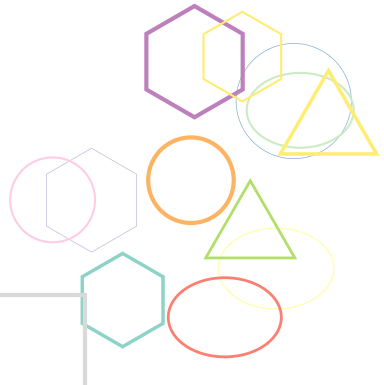[{"shape": "hexagon", "thickness": 2.5, "radius": 0.61, "center": [0.319, 0.221]}, {"shape": "oval", "thickness": 1, "radius": 0.75, "center": [0.717, 0.303]}, {"shape": "hexagon", "thickness": 0.5, "radius": 0.67, "center": [0.238, 0.48]}, {"shape": "oval", "thickness": 2, "radius": 0.73, "center": [0.584, 0.176]}, {"shape": "circle", "thickness": 0.5, "radius": 0.75, "center": [0.763, 0.737]}, {"shape": "circle", "thickness": 3, "radius": 0.56, "center": [0.496, 0.532]}, {"shape": "triangle", "thickness": 2, "radius": 0.67, "center": [0.65, 0.397]}, {"shape": "circle", "thickness": 1.5, "radius": 0.55, "center": [0.137, 0.481]}, {"shape": "square", "thickness": 3, "radius": 0.6, "center": [0.1, 0.113]}, {"shape": "hexagon", "thickness": 3, "radius": 0.72, "center": [0.505, 0.84]}, {"shape": "oval", "thickness": 1.5, "radius": 0.69, "center": [0.78, 0.714]}, {"shape": "hexagon", "thickness": 1.5, "radius": 0.58, "center": [0.63, 0.853]}, {"shape": "triangle", "thickness": 2.5, "radius": 0.72, "center": [0.853, 0.672]}]